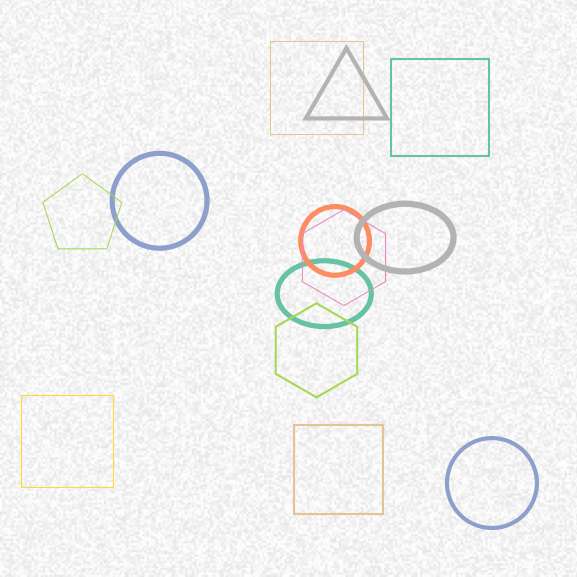[{"shape": "square", "thickness": 1, "radius": 0.42, "center": [0.762, 0.813]}, {"shape": "oval", "thickness": 2.5, "radius": 0.41, "center": [0.561, 0.491]}, {"shape": "circle", "thickness": 2.5, "radius": 0.3, "center": [0.58, 0.582]}, {"shape": "circle", "thickness": 2, "radius": 0.39, "center": [0.852, 0.163]}, {"shape": "circle", "thickness": 2.5, "radius": 0.41, "center": [0.276, 0.652]}, {"shape": "hexagon", "thickness": 0.5, "radius": 0.42, "center": [0.596, 0.553]}, {"shape": "pentagon", "thickness": 0.5, "radius": 0.36, "center": [0.143, 0.626]}, {"shape": "hexagon", "thickness": 1, "radius": 0.41, "center": [0.548, 0.393]}, {"shape": "square", "thickness": 0.5, "radius": 0.4, "center": [0.116, 0.235]}, {"shape": "square", "thickness": 0.5, "radius": 0.4, "center": [0.548, 0.848]}, {"shape": "square", "thickness": 1, "radius": 0.39, "center": [0.587, 0.186]}, {"shape": "triangle", "thickness": 2, "radius": 0.41, "center": [0.6, 0.835]}, {"shape": "oval", "thickness": 3, "radius": 0.42, "center": [0.701, 0.588]}]